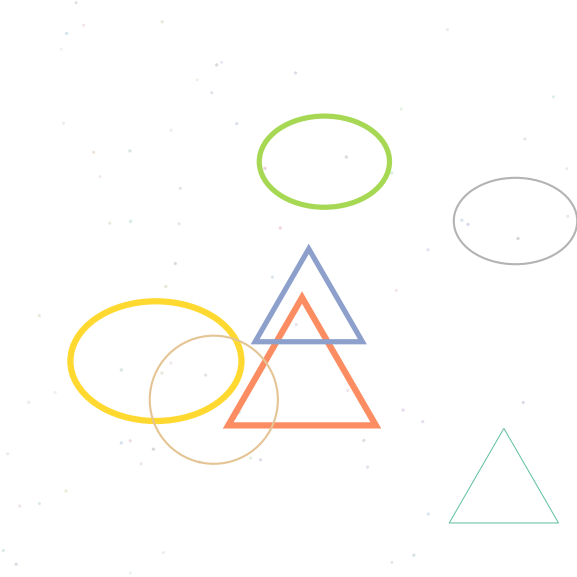[{"shape": "triangle", "thickness": 0.5, "radius": 0.55, "center": [0.873, 0.148]}, {"shape": "triangle", "thickness": 3, "radius": 0.74, "center": [0.523, 0.336]}, {"shape": "triangle", "thickness": 2.5, "radius": 0.54, "center": [0.535, 0.461]}, {"shape": "oval", "thickness": 2.5, "radius": 0.56, "center": [0.562, 0.719]}, {"shape": "oval", "thickness": 3, "radius": 0.74, "center": [0.27, 0.374]}, {"shape": "circle", "thickness": 1, "radius": 0.55, "center": [0.37, 0.307]}, {"shape": "oval", "thickness": 1, "radius": 0.53, "center": [0.893, 0.616]}]